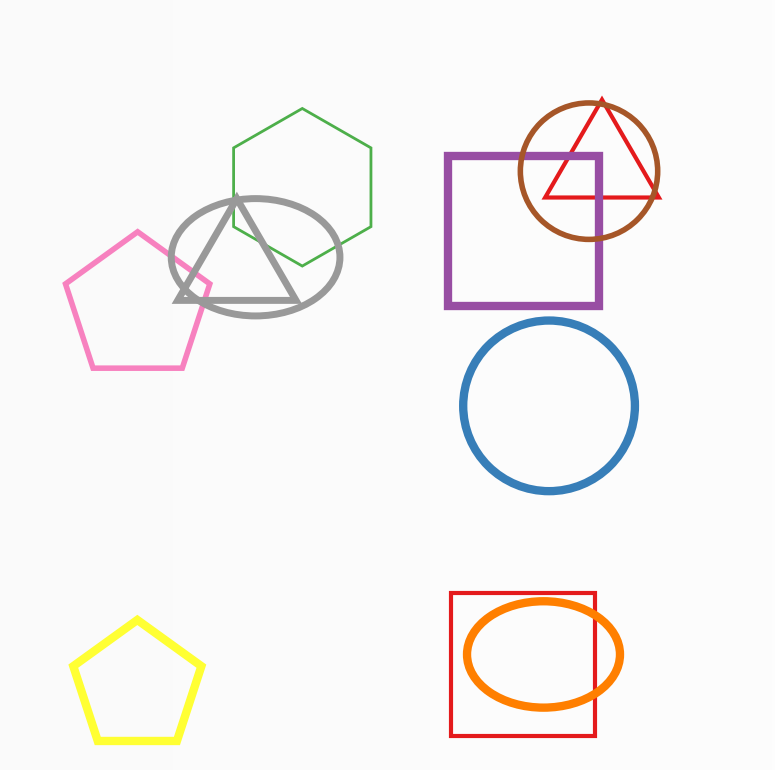[{"shape": "square", "thickness": 1.5, "radius": 0.46, "center": [0.675, 0.137]}, {"shape": "triangle", "thickness": 1.5, "radius": 0.42, "center": [0.777, 0.786]}, {"shape": "circle", "thickness": 3, "radius": 0.55, "center": [0.708, 0.473]}, {"shape": "hexagon", "thickness": 1, "radius": 0.51, "center": [0.39, 0.757]}, {"shape": "square", "thickness": 3, "radius": 0.49, "center": [0.675, 0.7]}, {"shape": "oval", "thickness": 3, "radius": 0.49, "center": [0.701, 0.15]}, {"shape": "pentagon", "thickness": 3, "radius": 0.43, "center": [0.177, 0.108]}, {"shape": "circle", "thickness": 2, "radius": 0.44, "center": [0.76, 0.778]}, {"shape": "pentagon", "thickness": 2, "radius": 0.49, "center": [0.178, 0.601]}, {"shape": "triangle", "thickness": 2.5, "radius": 0.44, "center": [0.306, 0.654]}, {"shape": "oval", "thickness": 2.5, "radius": 0.54, "center": [0.33, 0.666]}]